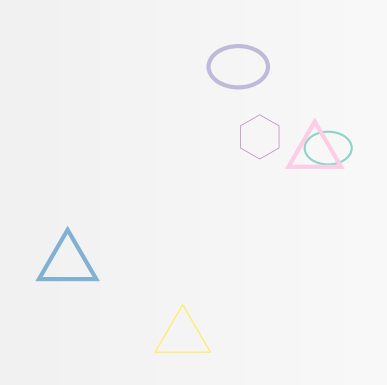[{"shape": "oval", "thickness": 1.5, "radius": 0.3, "center": [0.847, 0.615]}, {"shape": "oval", "thickness": 3, "radius": 0.38, "center": [0.615, 0.827]}, {"shape": "triangle", "thickness": 3, "radius": 0.43, "center": [0.174, 0.318]}, {"shape": "triangle", "thickness": 3, "radius": 0.39, "center": [0.812, 0.606]}, {"shape": "hexagon", "thickness": 0.5, "radius": 0.29, "center": [0.67, 0.644]}, {"shape": "triangle", "thickness": 1, "radius": 0.41, "center": [0.472, 0.126]}]